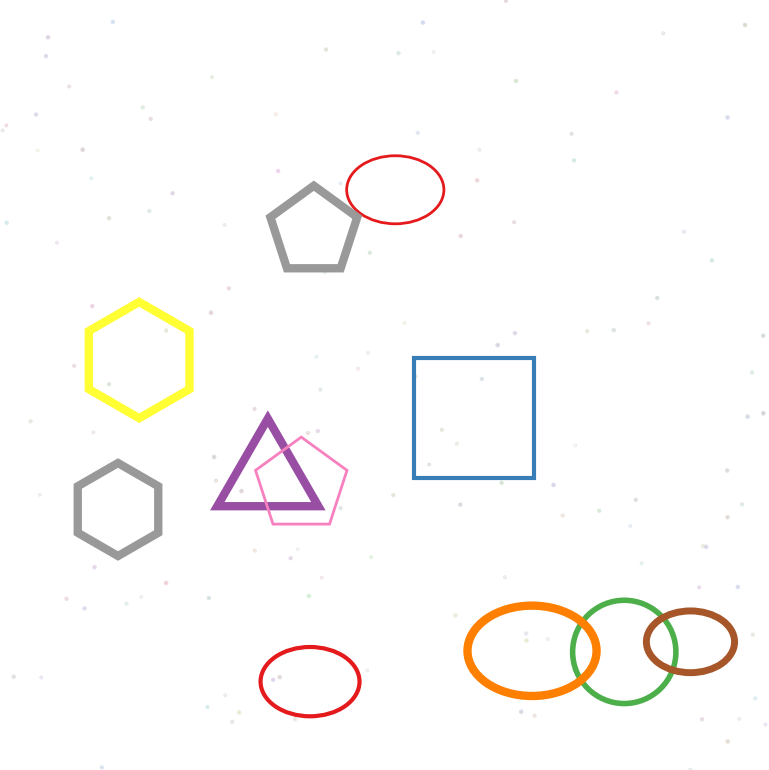[{"shape": "oval", "thickness": 1, "radius": 0.32, "center": [0.513, 0.754]}, {"shape": "oval", "thickness": 1.5, "radius": 0.32, "center": [0.403, 0.115]}, {"shape": "square", "thickness": 1.5, "radius": 0.39, "center": [0.615, 0.457]}, {"shape": "circle", "thickness": 2, "radius": 0.34, "center": [0.811, 0.153]}, {"shape": "triangle", "thickness": 3, "radius": 0.38, "center": [0.348, 0.38]}, {"shape": "oval", "thickness": 3, "radius": 0.42, "center": [0.691, 0.155]}, {"shape": "hexagon", "thickness": 3, "radius": 0.38, "center": [0.181, 0.532]}, {"shape": "oval", "thickness": 2.5, "radius": 0.29, "center": [0.897, 0.166]}, {"shape": "pentagon", "thickness": 1, "radius": 0.31, "center": [0.391, 0.37]}, {"shape": "hexagon", "thickness": 3, "radius": 0.3, "center": [0.153, 0.338]}, {"shape": "pentagon", "thickness": 3, "radius": 0.3, "center": [0.408, 0.7]}]